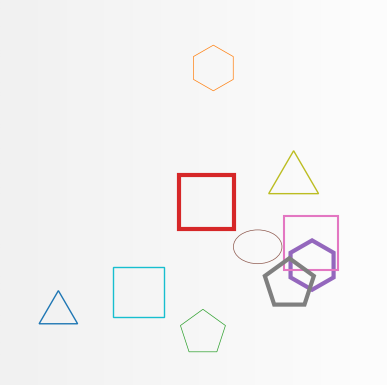[{"shape": "triangle", "thickness": 1, "radius": 0.29, "center": [0.151, 0.188]}, {"shape": "hexagon", "thickness": 0.5, "radius": 0.3, "center": [0.551, 0.823]}, {"shape": "pentagon", "thickness": 0.5, "radius": 0.31, "center": [0.524, 0.136]}, {"shape": "square", "thickness": 3, "radius": 0.35, "center": [0.532, 0.475]}, {"shape": "hexagon", "thickness": 3, "radius": 0.32, "center": [0.805, 0.311]}, {"shape": "oval", "thickness": 0.5, "radius": 0.31, "center": [0.665, 0.359]}, {"shape": "square", "thickness": 1.5, "radius": 0.35, "center": [0.802, 0.369]}, {"shape": "pentagon", "thickness": 3, "radius": 0.33, "center": [0.747, 0.263]}, {"shape": "triangle", "thickness": 1, "radius": 0.37, "center": [0.758, 0.534]}, {"shape": "square", "thickness": 1, "radius": 0.33, "center": [0.358, 0.241]}]